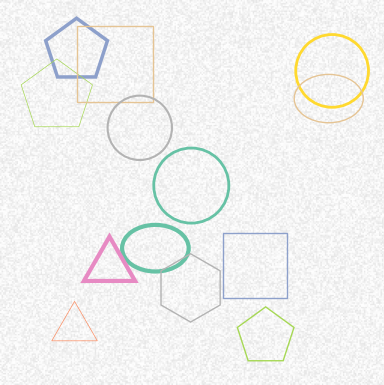[{"shape": "oval", "thickness": 3, "radius": 0.43, "center": [0.404, 0.355]}, {"shape": "circle", "thickness": 2, "radius": 0.49, "center": [0.497, 0.518]}, {"shape": "triangle", "thickness": 0.5, "radius": 0.34, "center": [0.194, 0.149]}, {"shape": "pentagon", "thickness": 2.5, "radius": 0.42, "center": [0.199, 0.868]}, {"shape": "square", "thickness": 1, "radius": 0.42, "center": [0.663, 0.311]}, {"shape": "triangle", "thickness": 3, "radius": 0.38, "center": [0.284, 0.309]}, {"shape": "pentagon", "thickness": 0.5, "radius": 0.49, "center": [0.148, 0.75]}, {"shape": "pentagon", "thickness": 1, "radius": 0.39, "center": [0.69, 0.126]}, {"shape": "circle", "thickness": 2, "radius": 0.47, "center": [0.863, 0.816]}, {"shape": "oval", "thickness": 1, "radius": 0.45, "center": [0.854, 0.744]}, {"shape": "square", "thickness": 1, "radius": 0.49, "center": [0.3, 0.833]}, {"shape": "hexagon", "thickness": 1, "radius": 0.44, "center": [0.495, 0.252]}, {"shape": "circle", "thickness": 1.5, "radius": 0.42, "center": [0.363, 0.668]}]